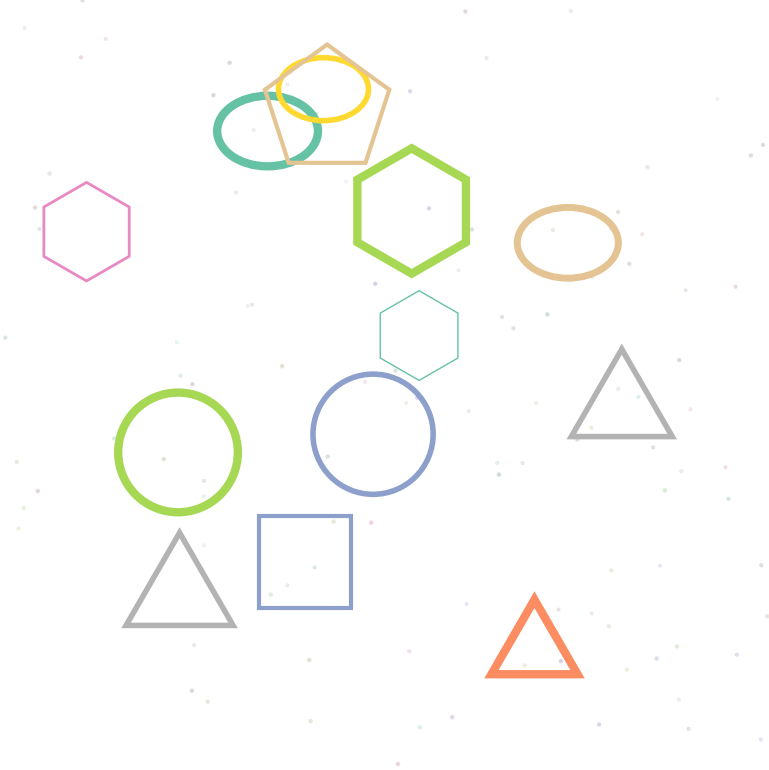[{"shape": "hexagon", "thickness": 0.5, "radius": 0.29, "center": [0.544, 0.564]}, {"shape": "oval", "thickness": 3, "radius": 0.33, "center": [0.347, 0.83]}, {"shape": "triangle", "thickness": 3, "radius": 0.32, "center": [0.694, 0.157]}, {"shape": "square", "thickness": 1.5, "radius": 0.3, "center": [0.396, 0.271]}, {"shape": "circle", "thickness": 2, "radius": 0.39, "center": [0.484, 0.436]}, {"shape": "hexagon", "thickness": 1, "radius": 0.32, "center": [0.112, 0.699]}, {"shape": "circle", "thickness": 3, "radius": 0.39, "center": [0.231, 0.412]}, {"shape": "hexagon", "thickness": 3, "radius": 0.41, "center": [0.535, 0.726]}, {"shape": "oval", "thickness": 2, "radius": 0.29, "center": [0.42, 0.884]}, {"shape": "pentagon", "thickness": 1.5, "radius": 0.42, "center": [0.425, 0.857]}, {"shape": "oval", "thickness": 2.5, "radius": 0.33, "center": [0.737, 0.685]}, {"shape": "triangle", "thickness": 2, "radius": 0.38, "center": [0.808, 0.471]}, {"shape": "triangle", "thickness": 2, "radius": 0.4, "center": [0.233, 0.228]}]